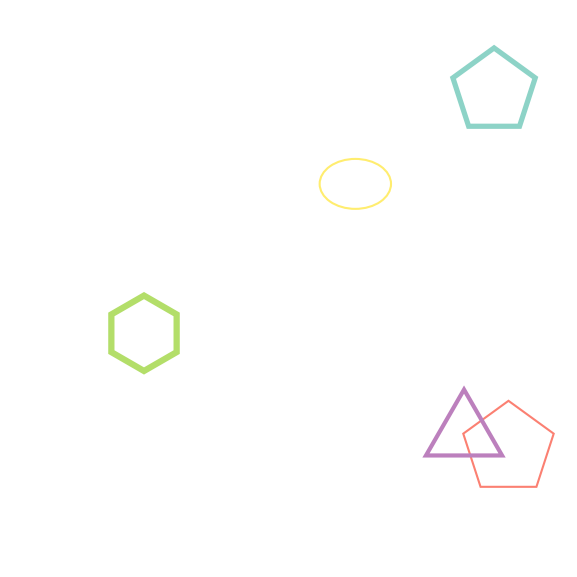[{"shape": "pentagon", "thickness": 2.5, "radius": 0.37, "center": [0.856, 0.841]}, {"shape": "pentagon", "thickness": 1, "radius": 0.41, "center": [0.88, 0.223]}, {"shape": "hexagon", "thickness": 3, "radius": 0.33, "center": [0.249, 0.422]}, {"shape": "triangle", "thickness": 2, "radius": 0.38, "center": [0.804, 0.248]}, {"shape": "oval", "thickness": 1, "radius": 0.31, "center": [0.615, 0.681]}]